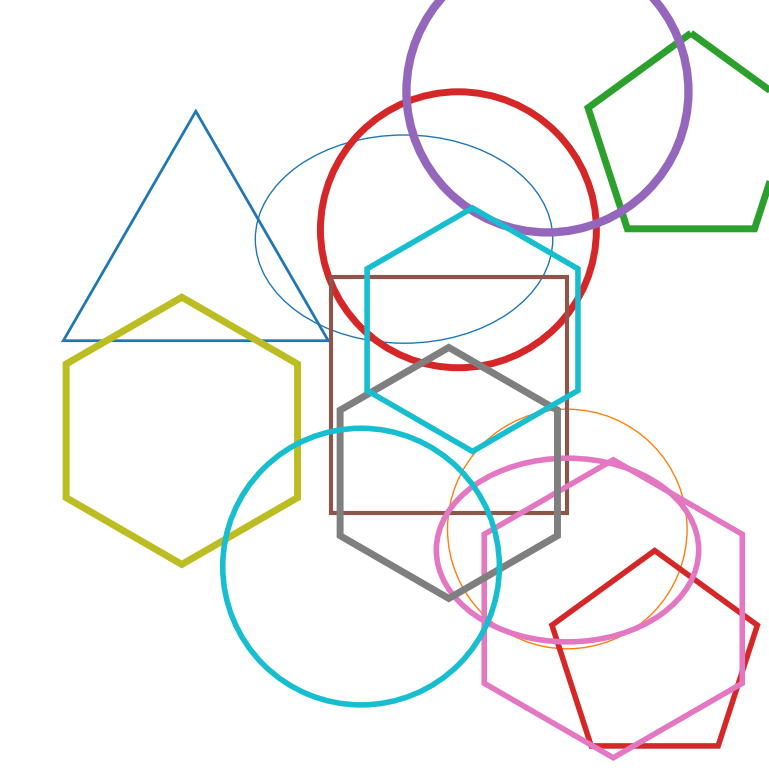[{"shape": "triangle", "thickness": 1, "radius": 0.99, "center": [0.254, 0.657]}, {"shape": "oval", "thickness": 0.5, "radius": 0.97, "center": [0.525, 0.689]}, {"shape": "circle", "thickness": 0.5, "radius": 0.78, "center": [0.737, 0.313]}, {"shape": "pentagon", "thickness": 2.5, "radius": 0.7, "center": [0.897, 0.817]}, {"shape": "circle", "thickness": 2.5, "radius": 0.9, "center": [0.595, 0.702]}, {"shape": "pentagon", "thickness": 2, "radius": 0.7, "center": [0.85, 0.145]}, {"shape": "circle", "thickness": 3, "radius": 0.92, "center": [0.711, 0.881]}, {"shape": "square", "thickness": 1.5, "radius": 0.77, "center": [0.584, 0.487]}, {"shape": "oval", "thickness": 2, "radius": 0.85, "center": [0.737, 0.286]}, {"shape": "hexagon", "thickness": 2, "radius": 0.97, "center": [0.796, 0.209]}, {"shape": "hexagon", "thickness": 2.5, "radius": 0.81, "center": [0.583, 0.386]}, {"shape": "hexagon", "thickness": 2.5, "radius": 0.87, "center": [0.236, 0.44]}, {"shape": "circle", "thickness": 2, "radius": 0.9, "center": [0.469, 0.264]}, {"shape": "hexagon", "thickness": 2, "radius": 0.79, "center": [0.614, 0.572]}]